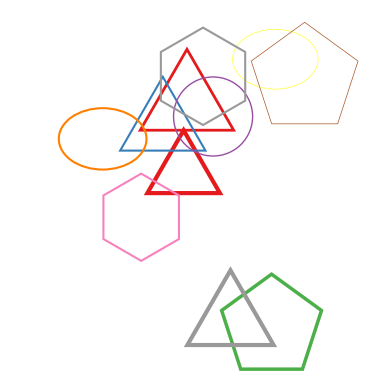[{"shape": "triangle", "thickness": 2, "radius": 0.7, "center": [0.486, 0.732]}, {"shape": "triangle", "thickness": 3, "radius": 0.54, "center": [0.477, 0.553]}, {"shape": "triangle", "thickness": 1.5, "radius": 0.64, "center": [0.423, 0.673]}, {"shape": "pentagon", "thickness": 2.5, "radius": 0.68, "center": [0.705, 0.151]}, {"shape": "circle", "thickness": 1, "radius": 0.51, "center": [0.553, 0.697]}, {"shape": "oval", "thickness": 1.5, "radius": 0.57, "center": [0.267, 0.639]}, {"shape": "oval", "thickness": 0.5, "radius": 0.56, "center": [0.715, 0.846]}, {"shape": "pentagon", "thickness": 0.5, "radius": 0.73, "center": [0.791, 0.796]}, {"shape": "hexagon", "thickness": 1.5, "radius": 0.57, "center": [0.367, 0.436]}, {"shape": "hexagon", "thickness": 1.5, "radius": 0.63, "center": [0.527, 0.802]}, {"shape": "triangle", "thickness": 3, "radius": 0.65, "center": [0.599, 0.169]}]